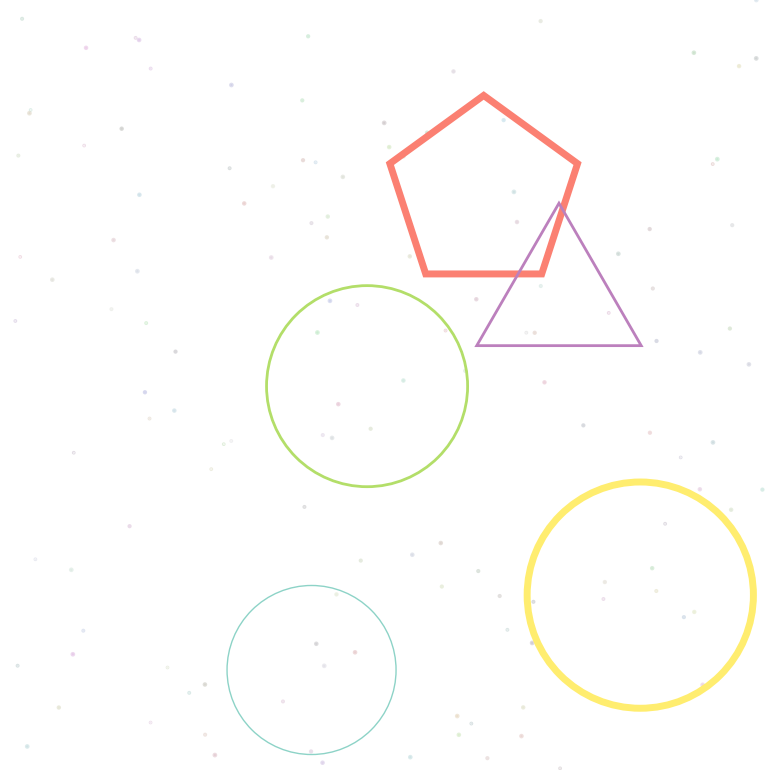[{"shape": "circle", "thickness": 0.5, "radius": 0.55, "center": [0.405, 0.13]}, {"shape": "pentagon", "thickness": 2.5, "radius": 0.64, "center": [0.628, 0.748]}, {"shape": "circle", "thickness": 1, "radius": 0.65, "center": [0.477, 0.498]}, {"shape": "triangle", "thickness": 1, "radius": 0.62, "center": [0.726, 0.613]}, {"shape": "circle", "thickness": 2.5, "radius": 0.73, "center": [0.832, 0.227]}]